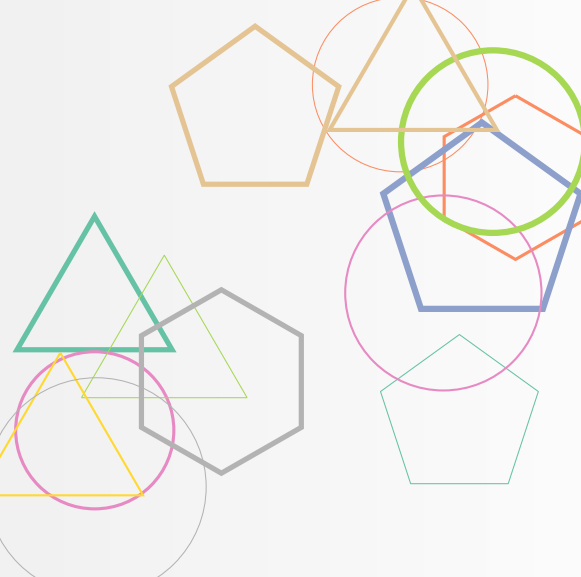[{"shape": "triangle", "thickness": 2.5, "radius": 0.77, "center": [0.163, 0.47]}, {"shape": "pentagon", "thickness": 0.5, "radius": 0.71, "center": [0.79, 0.277]}, {"shape": "hexagon", "thickness": 1.5, "radius": 0.71, "center": [0.887, 0.692]}, {"shape": "circle", "thickness": 0.5, "radius": 0.76, "center": [0.688, 0.853]}, {"shape": "pentagon", "thickness": 3, "radius": 0.89, "center": [0.829, 0.609]}, {"shape": "circle", "thickness": 1, "radius": 0.84, "center": [0.763, 0.492]}, {"shape": "circle", "thickness": 1.5, "radius": 0.68, "center": [0.163, 0.254]}, {"shape": "triangle", "thickness": 0.5, "radius": 0.82, "center": [0.283, 0.393]}, {"shape": "circle", "thickness": 3, "radius": 0.79, "center": [0.848, 0.754]}, {"shape": "triangle", "thickness": 1, "radius": 0.82, "center": [0.104, 0.224]}, {"shape": "pentagon", "thickness": 2.5, "radius": 0.76, "center": [0.439, 0.802]}, {"shape": "triangle", "thickness": 2, "radius": 0.83, "center": [0.711, 0.857]}, {"shape": "hexagon", "thickness": 2.5, "radius": 0.79, "center": [0.381, 0.339]}, {"shape": "circle", "thickness": 0.5, "radius": 0.94, "center": [0.166, 0.156]}]